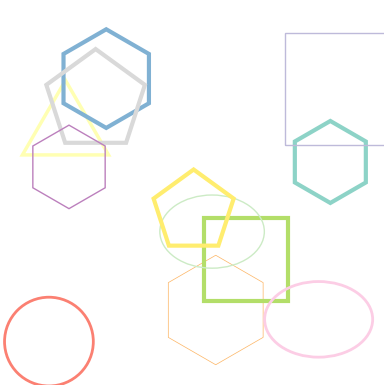[{"shape": "hexagon", "thickness": 3, "radius": 0.53, "center": [0.858, 0.579]}, {"shape": "triangle", "thickness": 2.5, "radius": 0.65, "center": [0.17, 0.662]}, {"shape": "square", "thickness": 1, "radius": 0.73, "center": [0.886, 0.769]}, {"shape": "circle", "thickness": 2, "radius": 0.58, "center": [0.127, 0.113]}, {"shape": "hexagon", "thickness": 3, "radius": 0.64, "center": [0.276, 0.796]}, {"shape": "hexagon", "thickness": 0.5, "radius": 0.71, "center": [0.56, 0.195]}, {"shape": "square", "thickness": 3, "radius": 0.54, "center": [0.639, 0.326]}, {"shape": "oval", "thickness": 2, "radius": 0.7, "center": [0.828, 0.171]}, {"shape": "pentagon", "thickness": 3, "radius": 0.67, "center": [0.248, 0.738]}, {"shape": "hexagon", "thickness": 1, "radius": 0.54, "center": [0.179, 0.567]}, {"shape": "oval", "thickness": 1, "radius": 0.68, "center": [0.551, 0.398]}, {"shape": "pentagon", "thickness": 3, "radius": 0.55, "center": [0.503, 0.45]}]